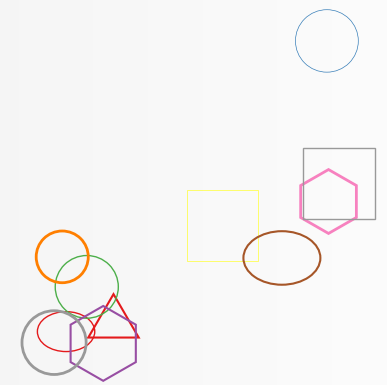[{"shape": "triangle", "thickness": 1.5, "radius": 0.38, "center": [0.293, 0.161]}, {"shape": "oval", "thickness": 1, "radius": 0.37, "center": [0.171, 0.139]}, {"shape": "circle", "thickness": 0.5, "radius": 0.41, "center": [0.844, 0.894]}, {"shape": "circle", "thickness": 1, "radius": 0.41, "center": [0.224, 0.255]}, {"shape": "hexagon", "thickness": 1.5, "radius": 0.49, "center": [0.266, 0.108]}, {"shape": "circle", "thickness": 2, "radius": 0.34, "center": [0.161, 0.333]}, {"shape": "square", "thickness": 0.5, "radius": 0.46, "center": [0.574, 0.414]}, {"shape": "oval", "thickness": 1.5, "radius": 0.5, "center": [0.727, 0.33]}, {"shape": "hexagon", "thickness": 2, "radius": 0.41, "center": [0.848, 0.477]}, {"shape": "circle", "thickness": 2, "radius": 0.41, "center": [0.14, 0.11]}, {"shape": "square", "thickness": 1, "radius": 0.46, "center": [0.875, 0.524]}]